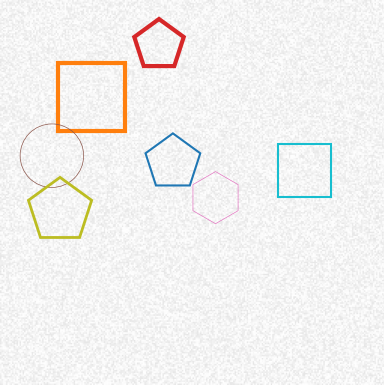[{"shape": "pentagon", "thickness": 1.5, "radius": 0.37, "center": [0.449, 0.579]}, {"shape": "square", "thickness": 3, "radius": 0.44, "center": [0.238, 0.749]}, {"shape": "pentagon", "thickness": 3, "radius": 0.34, "center": [0.413, 0.883]}, {"shape": "circle", "thickness": 0.5, "radius": 0.41, "center": [0.135, 0.596]}, {"shape": "hexagon", "thickness": 0.5, "radius": 0.34, "center": [0.56, 0.487]}, {"shape": "pentagon", "thickness": 2, "radius": 0.43, "center": [0.156, 0.453]}, {"shape": "square", "thickness": 1.5, "radius": 0.35, "center": [0.79, 0.558]}]